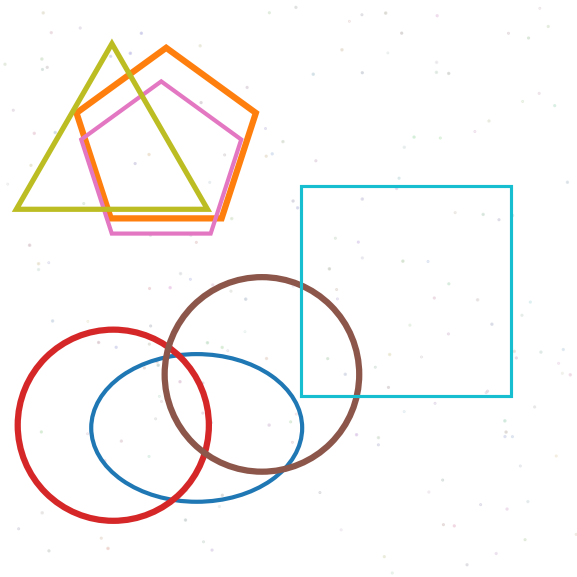[{"shape": "oval", "thickness": 2, "radius": 0.91, "center": [0.341, 0.258]}, {"shape": "pentagon", "thickness": 3, "radius": 0.82, "center": [0.288, 0.753]}, {"shape": "circle", "thickness": 3, "radius": 0.83, "center": [0.196, 0.263]}, {"shape": "circle", "thickness": 3, "radius": 0.84, "center": [0.454, 0.351]}, {"shape": "pentagon", "thickness": 2, "radius": 0.73, "center": [0.279, 0.713]}, {"shape": "triangle", "thickness": 2.5, "radius": 0.96, "center": [0.194, 0.732]}, {"shape": "square", "thickness": 1.5, "radius": 0.91, "center": [0.703, 0.496]}]